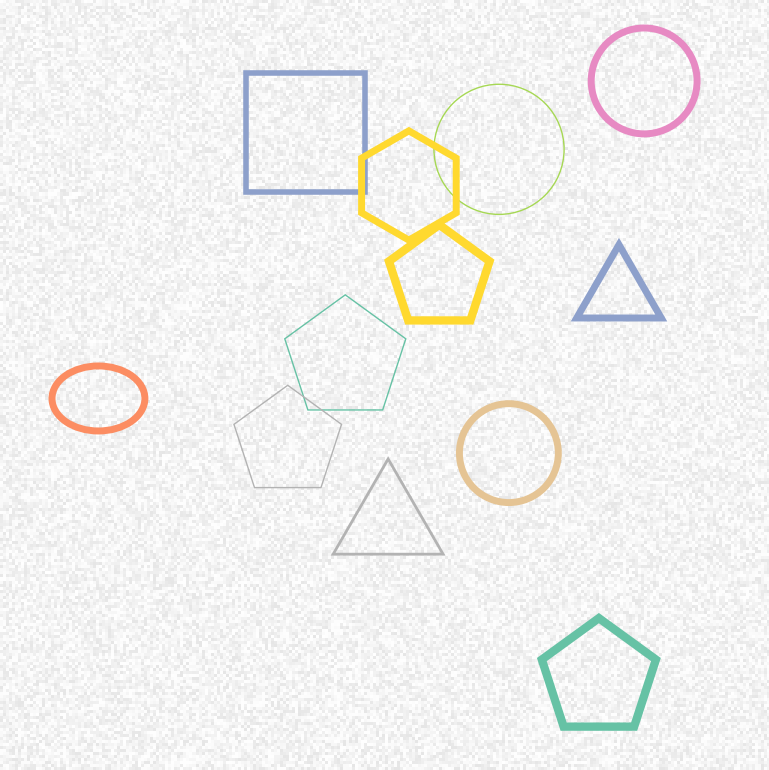[{"shape": "pentagon", "thickness": 0.5, "radius": 0.41, "center": [0.448, 0.534]}, {"shape": "pentagon", "thickness": 3, "radius": 0.39, "center": [0.778, 0.119]}, {"shape": "oval", "thickness": 2.5, "radius": 0.3, "center": [0.128, 0.483]}, {"shape": "square", "thickness": 2, "radius": 0.39, "center": [0.397, 0.828]}, {"shape": "triangle", "thickness": 2.5, "radius": 0.32, "center": [0.804, 0.619]}, {"shape": "circle", "thickness": 2.5, "radius": 0.34, "center": [0.837, 0.895]}, {"shape": "circle", "thickness": 0.5, "radius": 0.42, "center": [0.648, 0.806]}, {"shape": "pentagon", "thickness": 3, "radius": 0.34, "center": [0.57, 0.639]}, {"shape": "hexagon", "thickness": 2.5, "radius": 0.35, "center": [0.531, 0.759]}, {"shape": "circle", "thickness": 2.5, "radius": 0.32, "center": [0.661, 0.412]}, {"shape": "triangle", "thickness": 1, "radius": 0.41, "center": [0.504, 0.322]}, {"shape": "pentagon", "thickness": 0.5, "radius": 0.37, "center": [0.374, 0.426]}]